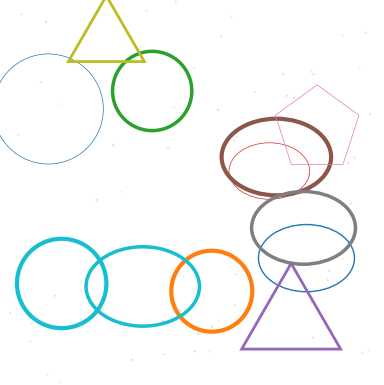[{"shape": "circle", "thickness": 0.5, "radius": 0.71, "center": [0.125, 0.717]}, {"shape": "oval", "thickness": 1, "radius": 0.62, "center": [0.796, 0.33]}, {"shape": "circle", "thickness": 3, "radius": 0.53, "center": [0.55, 0.244]}, {"shape": "circle", "thickness": 2.5, "radius": 0.51, "center": [0.395, 0.764]}, {"shape": "oval", "thickness": 0.5, "radius": 0.52, "center": [0.7, 0.556]}, {"shape": "triangle", "thickness": 2, "radius": 0.74, "center": [0.756, 0.167]}, {"shape": "oval", "thickness": 3, "radius": 0.71, "center": [0.718, 0.592]}, {"shape": "pentagon", "thickness": 0.5, "radius": 0.57, "center": [0.824, 0.665]}, {"shape": "oval", "thickness": 2.5, "radius": 0.67, "center": [0.788, 0.408]}, {"shape": "triangle", "thickness": 2, "radius": 0.57, "center": [0.276, 0.897]}, {"shape": "circle", "thickness": 3, "radius": 0.58, "center": [0.16, 0.264]}, {"shape": "oval", "thickness": 2.5, "radius": 0.74, "center": [0.371, 0.256]}]